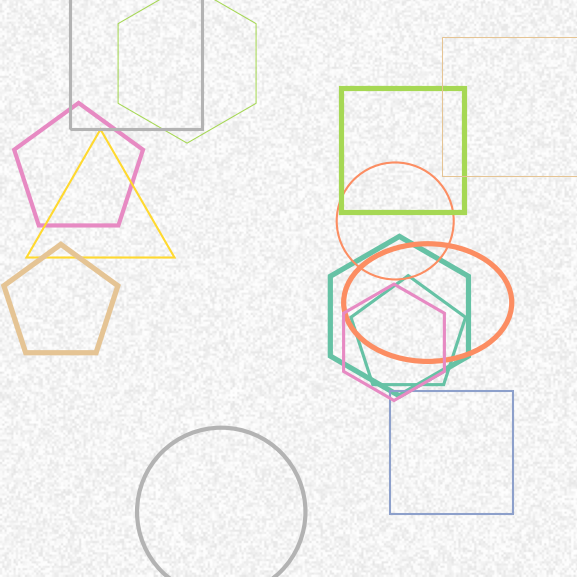[{"shape": "hexagon", "thickness": 2.5, "radius": 0.69, "center": [0.692, 0.452]}, {"shape": "pentagon", "thickness": 1.5, "radius": 0.52, "center": [0.707, 0.417]}, {"shape": "oval", "thickness": 2.5, "radius": 0.73, "center": [0.741, 0.475]}, {"shape": "circle", "thickness": 1, "radius": 0.51, "center": [0.684, 0.617]}, {"shape": "square", "thickness": 1, "radius": 0.53, "center": [0.781, 0.215]}, {"shape": "pentagon", "thickness": 2, "radius": 0.59, "center": [0.136, 0.704]}, {"shape": "hexagon", "thickness": 1.5, "radius": 0.5, "center": [0.682, 0.406]}, {"shape": "square", "thickness": 2.5, "radius": 0.53, "center": [0.697, 0.74]}, {"shape": "hexagon", "thickness": 0.5, "radius": 0.69, "center": [0.324, 0.889]}, {"shape": "triangle", "thickness": 1, "radius": 0.74, "center": [0.174, 0.627]}, {"shape": "pentagon", "thickness": 2.5, "radius": 0.52, "center": [0.105, 0.472]}, {"shape": "square", "thickness": 0.5, "radius": 0.6, "center": [0.886, 0.815]}, {"shape": "square", "thickness": 1.5, "radius": 0.57, "center": [0.236, 0.89]}, {"shape": "circle", "thickness": 2, "radius": 0.73, "center": [0.383, 0.113]}]